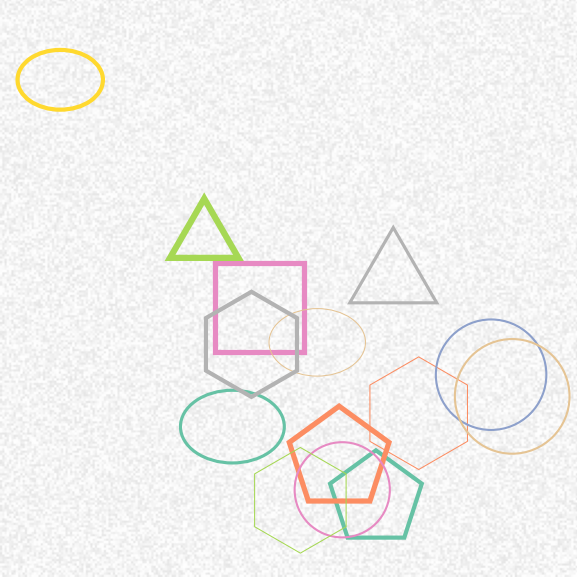[{"shape": "pentagon", "thickness": 2, "radius": 0.42, "center": [0.651, 0.136]}, {"shape": "oval", "thickness": 1.5, "radius": 0.45, "center": [0.402, 0.26]}, {"shape": "pentagon", "thickness": 2.5, "radius": 0.45, "center": [0.587, 0.205]}, {"shape": "hexagon", "thickness": 0.5, "radius": 0.49, "center": [0.725, 0.284]}, {"shape": "circle", "thickness": 1, "radius": 0.48, "center": [0.85, 0.35]}, {"shape": "square", "thickness": 2.5, "radius": 0.38, "center": [0.45, 0.467]}, {"shape": "circle", "thickness": 1, "radius": 0.41, "center": [0.593, 0.151]}, {"shape": "hexagon", "thickness": 0.5, "radius": 0.46, "center": [0.52, 0.133]}, {"shape": "triangle", "thickness": 3, "radius": 0.34, "center": [0.354, 0.587]}, {"shape": "oval", "thickness": 2, "radius": 0.37, "center": [0.104, 0.861]}, {"shape": "oval", "thickness": 0.5, "radius": 0.42, "center": [0.549, 0.406]}, {"shape": "circle", "thickness": 1, "radius": 0.5, "center": [0.887, 0.313]}, {"shape": "hexagon", "thickness": 2, "radius": 0.46, "center": [0.435, 0.403]}, {"shape": "triangle", "thickness": 1.5, "radius": 0.43, "center": [0.681, 0.518]}]